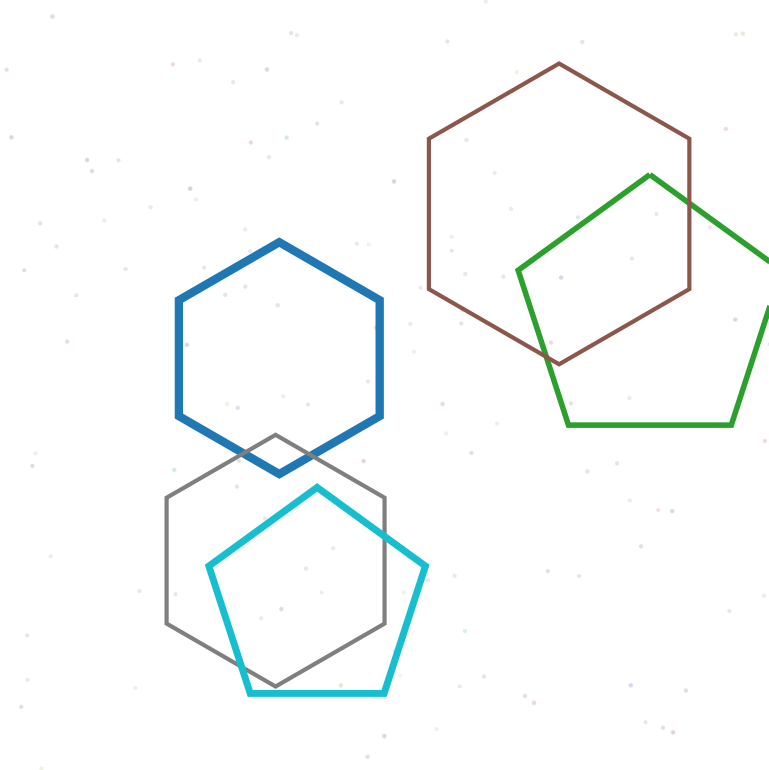[{"shape": "hexagon", "thickness": 3, "radius": 0.75, "center": [0.363, 0.535]}, {"shape": "pentagon", "thickness": 2, "radius": 0.9, "center": [0.844, 0.593]}, {"shape": "hexagon", "thickness": 1.5, "radius": 0.98, "center": [0.726, 0.722]}, {"shape": "hexagon", "thickness": 1.5, "radius": 0.82, "center": [0.358, 0.272]}, {"shape": "pentagon", "thickness": 2.5, "radius": 0.74, "center": [0.412, 0.219]}]